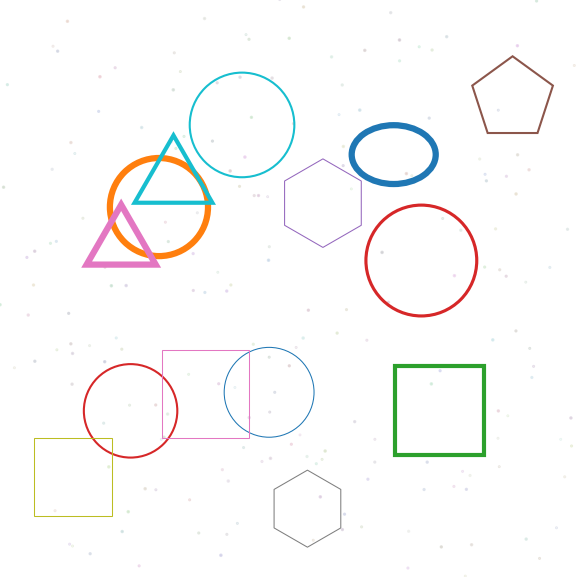[{"shape": "circle", "thickness": 0.5, "radius": 0.39, "center": [0.466, 0.32]}, {"shape": "oval", "thickness": 3, "radius": 0.36, "center": [0.682, 0.731]}, {"shape": "circle", "thickness": 3, "radius": 0.42, "center": [0.275, 0.641]}, {"shape": "square", "thickness": 2, "radius": 0.39, "center": [0.761, 0.288]}, {"shape": "circle", "thickness": 1, "radius": 0.4, "center": [0.226, 0.288]}, {"shape": "circle", "thickness": 1.5, "radius": 0.48, "center": [0.73, 0.548]}, {"shape": "hexagon", "thickness": 0.5, "radius": 0.38, "center": [0.559, 0.647]}, {"shape": "pentagon", "thickness": 1, "radius": 0.37, "center": [0.888, 0.828]}, {"shape": "triangle", "thickness": 3, "radius": 0.35, "center": [0.21, 0.575]}, {"shape": "square", "thickness": 0.5, "radius": 0.38, "center": [0.355, 0.317]}, {"shape": "hexagon", "thickness": 0.5, "radius": 0.33, "center": [0.532, 0.118]}, {"shape": "square", "thickness": 0.5, "radius": 0.34, "center": [0.126, 0.173]}, {"shape": "circle", "thickness": 1, "radius": 0.45, "center": [0.419, 0.783]}, {"shape": "triangle", "thickness": 2, "radius": 0.39, "center": [0.3, 0.687]}]